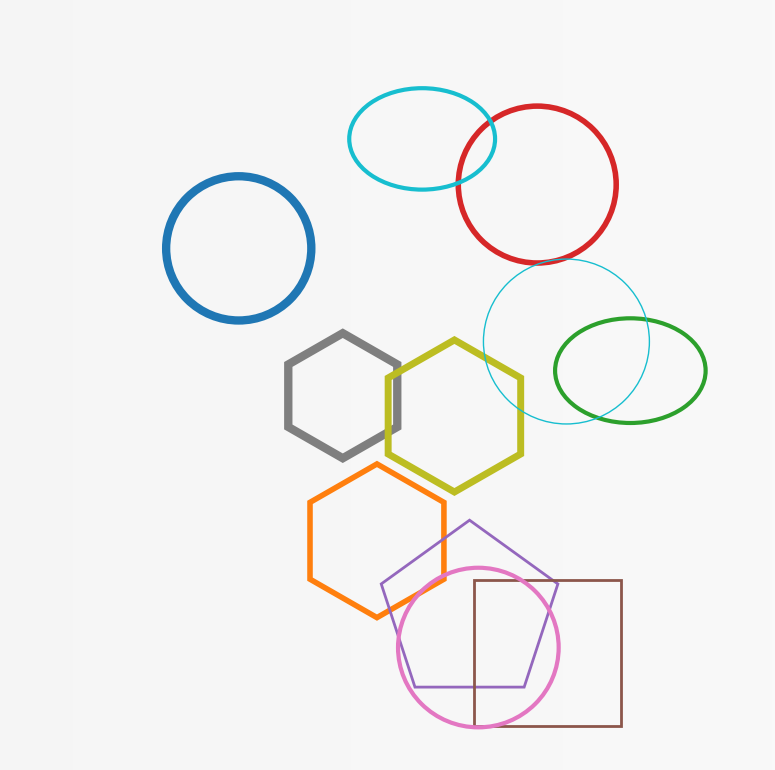[{"shape": "circle", "thickness": 3, "radius": 0.47, "center": [0.308, 0.677]}, {"shape": "hexagon", "thickness": 2, "radius": 0.5, "center": [0.486, 0.298]}, {"shape": "oval", "thickness": 1.5, "radius": 0.49, "center": [0.813, 0.519]}, {"shape": "circle", "thickness": 2, "radius": 0.51, "center": [0.693, 0.76]}, {"shape": "pentagon", "thickness": 1, "radius": 0.6, "center": [0.606, 0.205]}, {"shape": "square", "thickness": 1, "radius": 0.47, "center": [0.706, 0.152]}, {"shape": "circle", "thickness": 1.5, "radius": 0.52, "center": [0.617, 0.159]}, {"shape": "hexagon", "thickness": 3, "radius": 0.41, "center": [0.442, 0.486]}, {"shape": "hexagon", "thickness": 2.5, "radius": 0.49, "center": [0.586, 0.46]}, {"shape": "oval", "thickness": 1.5, "radius": 0.47, "center": [0.545, 0.82]}, {"shape": "circle", "thickness": 0.5, "radius": 0.54, "center": [0.731, 0.556]}]